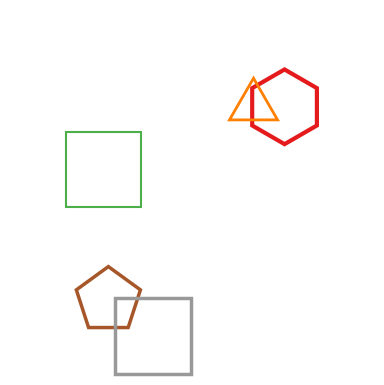[{"shape": "hexagon", "thickness": 3, "radius": 0.49, "center": [0.739, 0.723]}, {"shape": "square", "thickness": 1.5, "radius": 0.49, "center": [0.268, 0.56]}, {"shape": "triangle", "thickness": 2, "radius": 0.36, "center": [0.658, 0.725]}, {"shape": "pentagon", "thickness": 2.5, "radius": 0.44, "center": [0.282, 0.22]}, {"shape": "square", "thickness": 2.5, "radius": 0.5, "center": [0.398, 0.127]}]